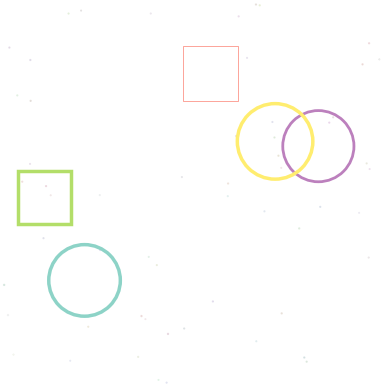[{"shape": "circle", "thickness": 2.5, "radius": 0.46, "center": [0.22, 0.272]}, {"shape": "square", "thickness": 0.5, "radius": 0.35, "center": [0.548, 0.81]}, {"shape": "square", "thickness": 2.5, "radius": 0.34, "center": [0.116, 0.486]}, {"shape": "circle", "thickness": 2, "radius": 0.46, "center": [0.827, 0.62]}, {"shape": "circle", "thickness": 2.5, "radius": 0.49, "center": [0.714, 0.633]}]